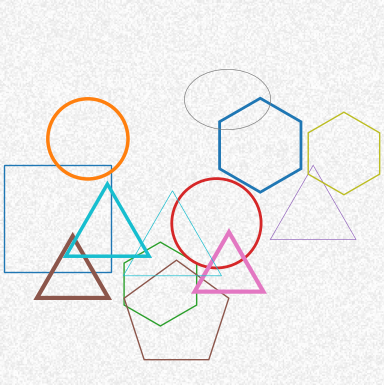[{"shape": "hexagon", "thickness": 2, "radius": 0.61, "center": [0.676, 0.623]}, {"shape": "square", "thickness": 1, "radius": 0.7, "center": [0.15, 0.433]}, {"shape": "circle", "thickness": 2.5, "radius": 0.52, "center": [0.228, 0.639]}, {"shape": "hexagon", "thickness": 1, "radius": 0.54, "center": [0.417, 0.262]}, {"shape": "circle", "thickness": 2, "radius": 0.58, "center": [0.562, 0.42]}, {"shape": "triangle", "thickness": 0.5, "radius": 0.64, "center": [0.813, 0.442]}, {"shape": "pentagon", "thickness": 1, "radius": 0.71, "center": [0.458, 0.181]}, {"shape": "triangle", "thickness": 3, "radius": 0.54, "center": [0.189, 0.28]}, {"shape": "triangle", "thickness": 3, "radius": 0.52, "center": [0.595, 0.294]}, {"shape": "oval", "thickness": 0.5, "radius": 0.56, "center": [0.591, 0.742]}, {"shape": "hexagon", "thickness": 1, "radius": 0.54, "center": [0.893, 0.601]}, {"shape": "triangle", "thickness": 0.5, "radius": 0.74, "center": [0.448, 0.357]}, {"shape": "triangle", "thickness": 2.5, "radius": 0.63, "center": [0.279, 0.397]}]